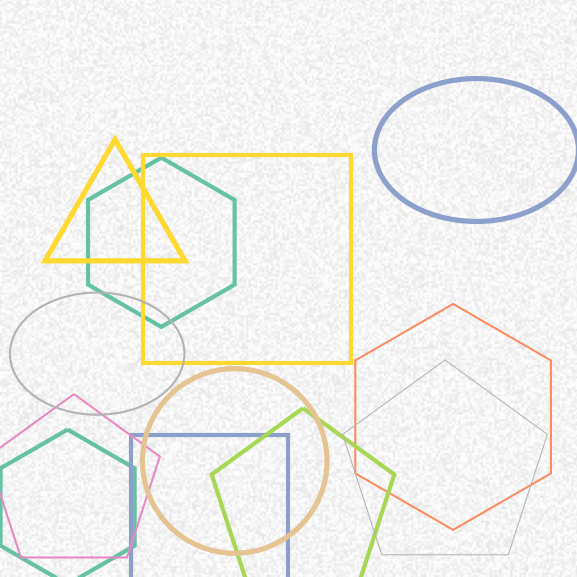[{"shape": "hexagon", "thickness": 2, "radius": 0.73, "center": [0.279, 0.58]}, {"shape": "hexagon", "thickness": 2, "radius": 0.67, "center": [0.117, 0.121]}, {"shape": "hexagon", "thickness": 1, "radius": 0.98, "center": [0.785, 0.277]}, {"shape": "oval", "thickness": 2.5, "radius": 0.88, "center": [0.825, 0.739]}, {"shape": "square", "thickness": 2, "radius": 0.68, "center": [0.362, 0.109]}, {"shape": "pentagon", "thickness": 1, "radius": 0.78, "center": [0.128, 0.16]}, {"shape": "pentagon", "thickness": 2, "radius": 0.83, "center": [0.525, 0.126]}, {"shape": "square", "thickness": 2, "radius": 0.9, "center": [0.427, 0.551]}, {"shape": "triangle", "thickness": 2.5, "radius": 0.7, "center": [0.199, 0.618]}, {"shape": "circle", "thickness": 2.5, "radius": 0.8, "center": [0.406, 0.201]}, {"shape": "pentagon", "thickness": 0.5, "radius": 0.93, "center": [0.771, 0.189]}, {"shape": "oval", "thickness": 1, "radius": 0.76, "center": [0.168, 0.387]}]